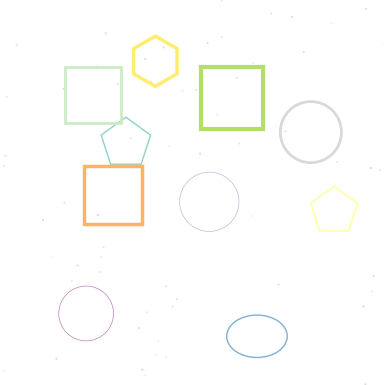[{"shape": "pentagon", "thickness": 1, "radius": 0.34, "center": [0.327, 0.628]}, {"shape": "pentagon", "thickness": 1.5, "radius": 0.32, "center": [0.868, 0.452]}, {"shape": "circle", "thickness": 0.5, "radius": 0.38, "center": [0.544, 0.476]}, {"shape": "oval", "thickness": 1, "radius": 0.39, "center": [0.667, 0.127]}, {"shape": "square", "thickness": 2.5, "radius": 0.37, "center": [0.293, 0.493]}, {"shape": "square", "thickness": 3, "radius": 0.4, "center": [0.602, 0.746]}, {"shape": "circle", "thickness": 2, "radius": 0.4, "center": [0.807, 0.657]}, {"shape": "circle", "thickness": 0.5, "radius": 0.36, "center": [0.224, 0.186]}, {"shape": "square", "thickness": 2, "radius": 0.37, "center": [0.242, 0.753]}, {"shape": "hexagon", "thickness": 2.5, "radius": 0.33, "center": [0.403, 0.841]}]